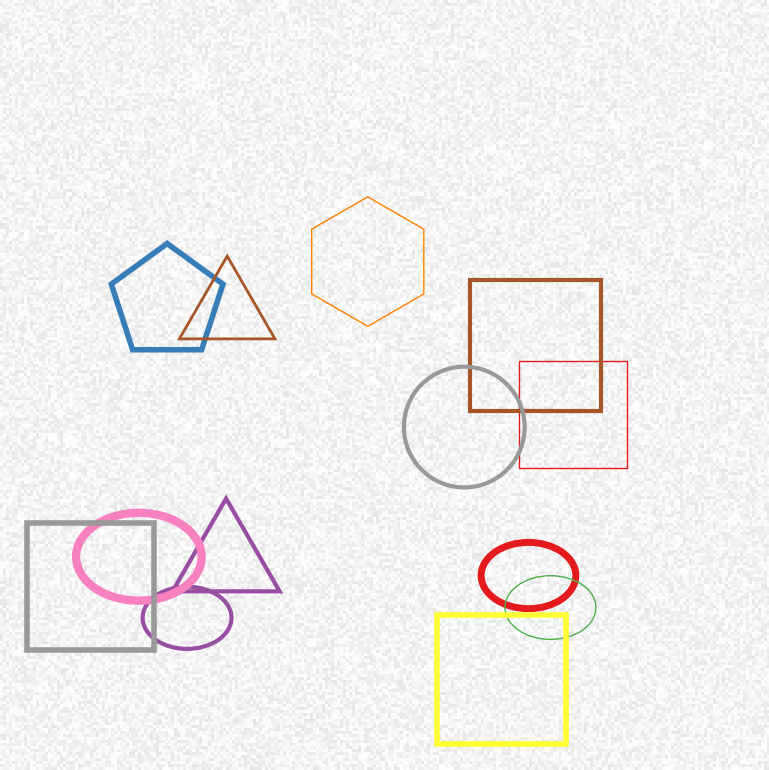[{"shape": "square", "thickness": 0.5, "radius": 0.35, "center": [0.744, 0.462]}, {"shape": "oval", "thickness": 2.5, "radius": 0.31, "center": [0.686, 0.253]}, {"shape": "pentagon", "thickness": 2, "radius": 0.38, "center": [0.217, 0.607]}, {"shape": "oval", "thickness": 0.5, "radius": 0.3, "center": [0.715, 0.211]}, {"shape": "triangle", "thickness": 1.5, "radius": 0.4, "center": [0.294, 0.272]}, {"shape": "oval", "thickness": 1.5, "radius": 0.29, "center": [0.243, 0.198]}, {"shape": "hexagon", "thickness": 0.5, "radius": 0.42, "center": [0.478, 0.66]}, {"shape": "square", "thickness": 2, "radius": 0.42, "center": [0.651, 0.117]}, {"shape": "triangle", "thickness": 1, "radius": 0.36, "center": [0.295, 0.596]}, {"shape": "square", "thickness": 1.5, "radius": 0.43, "center": [0.696, 0.551]}, {"shape": "oval", "thickness": 3, "radius": 0.41, "center": [0.18, 0.277]}, {"shape": "circle", "thickness": 1.5, "radius": 0.39, "center": [0.603, 0.445]}, {"shape": "square", "thickness": 2, "radius": 0.41, "center": [0.118, 0.238]}]